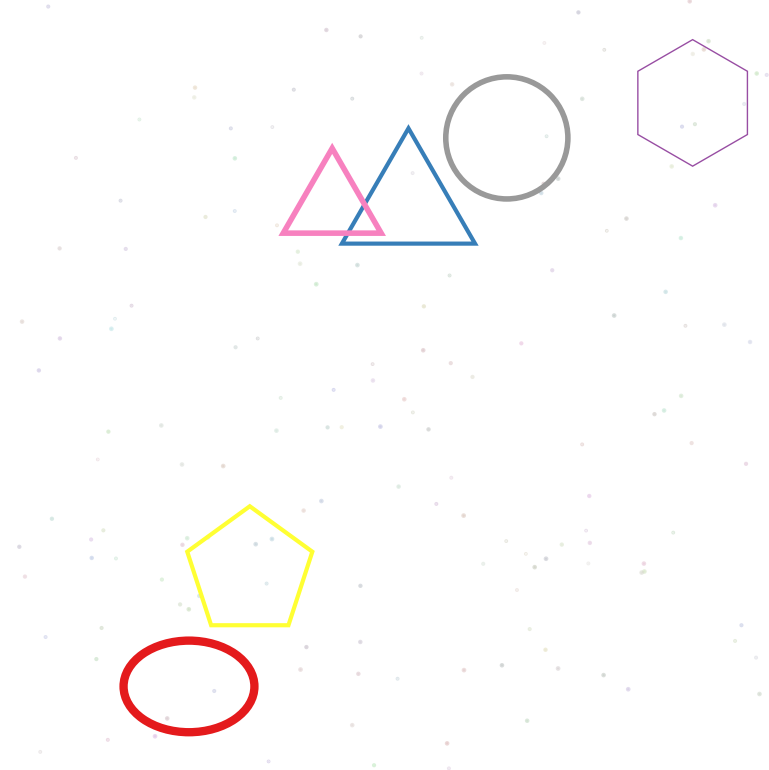[{"shape": "oval", "thickness": 3, "radius": 0.42, "center": [0.245, 0.109]}, {"shape": "triangle", "thickness": 1.5, "radius": 0.5, "center": [0.53, 0.734]}, {"shape": "hexagon", "thickness": 0.5, "radius": 0.41, "center": [0.9, 0.866]}, {"shape": "pentagon", "thickness": 1.5, "radius": 0.43, "center": [0.324, 0.257]}, {"shape": "triangle", "thickness": 2, "radius": 0.37, "center": [0.431, 0.734]}, {"shape": "circle", "thickness": 2, "radius": 0.4, "center": [0.658, 0.821]}]